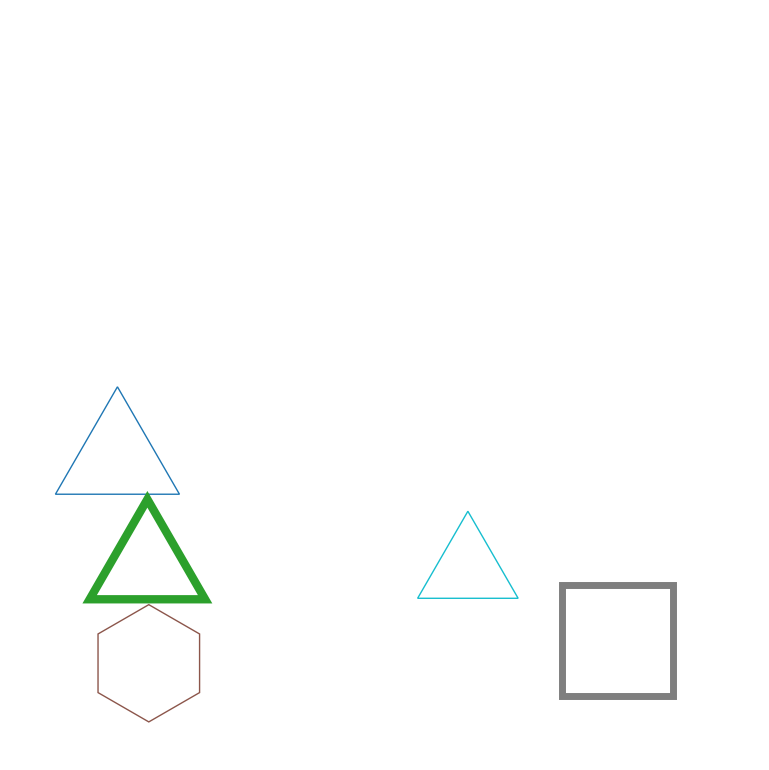[{"shape": "triangle", "thickness": 0.5, "radius": 0.46, "center": [0.153, 0.405]}, {"shape": "triangle", "thickness": 3, "radius": 0.43, "center": [0.191, 0.265]}, {"shape": "hexagon", "thickness": 0.5, "radius": 0.38, "center": [0.193, 0.139]}, {"shape": "square", "thickness": 2.5, "radius": 0.36, "center": [0.802, 0.168]}, {"shape": "triangle", "thickness": 0.5, "radius": 0.38, "center": [0.608, 0.261]}]